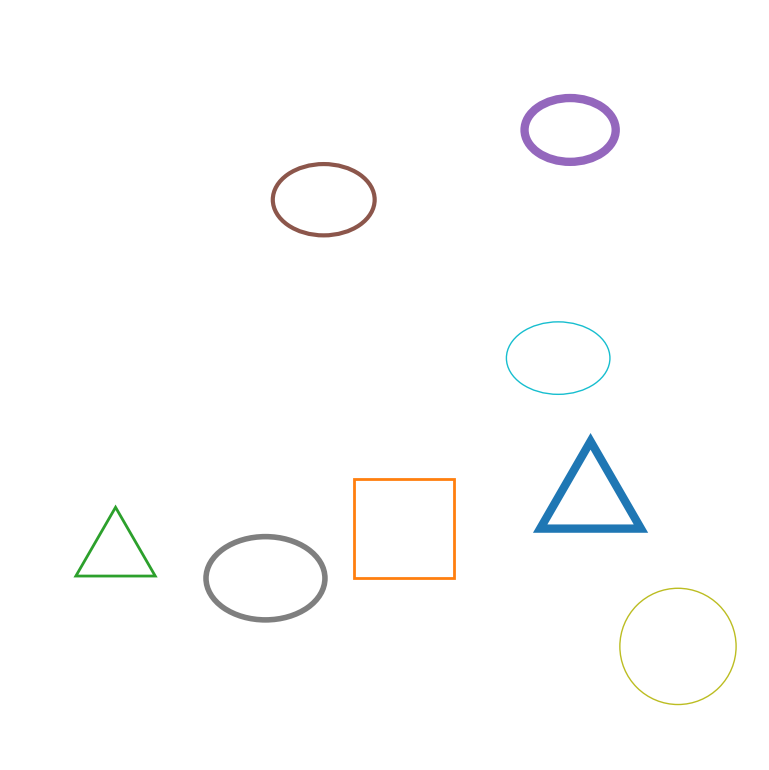[{"shape": "triangle", "thickness": 3, "radius": 0.38, "center": [0.767, 0.351]}, {"shape": "square", "thickness": 1, "radius": 0.32, "center": [0.524, 0.314]}, {"shape": "triangle", "thickness": 1, "radius": 0.3, "center": [0.15, 0.282]}, {"shape": "oval", "thickness": 3, "radius": 0.3, "center": [0.74, 0.831]}, {"shape": "oval", "thickness": 1.5, "radius": 0.33, "center": [0.42, 0.741]}, {"shape": "oval", "thickness": 2, "radius": 0.39, "center": [0.345, 0.249]}, {"shape": "circle", "thickness": 0.5, "radius": 0.38, "center": [0.88, 0.161]}, {"shape": "oval", "thickness": 0.5, "radius": 0.34, "center": [0.725, 0.535]}]